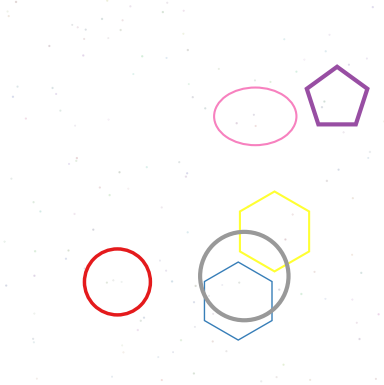[{"shape": "circle", "thickness": 2.5, "radius": 0.43, "center": [0.305, 0.268]}, {"shape": "hexagon", "thickness": 1, "radius": 0.51, "center": [0.619, 0.218]}, {"shape": "pentagon", "thickness": 3, "radius": 0.41, "center": [0.876, 0.744]}, {"shape": "hexagon", "thickness": 1.5, "radius": 0.52, "center": [0.713, 0.399]}, {"shape": "oval", "thickness": 1.5, "radius": 0.53, "center": [0.663, 0.698]}, {"shape": "circle", "thickness": 3, "radius": 0.57, "center": [0.635, 0.283]}]